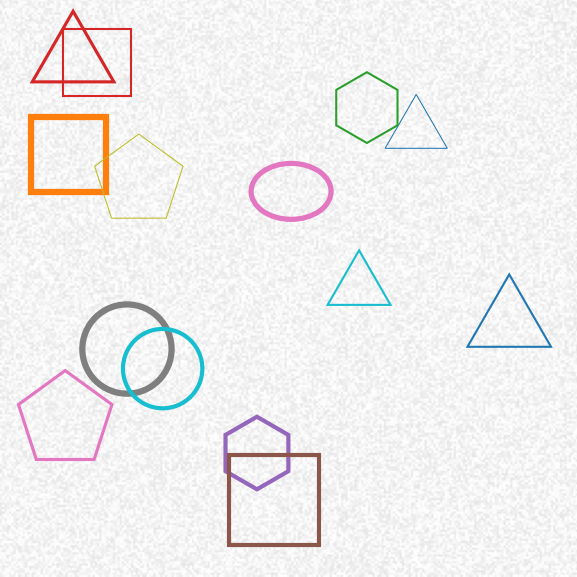[{"shape": "triangle", "thickness": 0.5, "radius": 0.31, "center": [0.721, 0.773]}, {"shape": "triangle", "thickness": 1, "radius": 0.42, "center": [0.882, 0.44]}, {"shape": "square", "thickness": 3, "radius": 0.32, "center": [0.118, 0.731]}, {"shape": "hexagon", "thickness": 1, "radius": 0.31, "center": [0.635, 0.813]}, {"shape": "triangle", "thickness": 1.5, "radius": 0.41, "center": [0.127, 0.898]}, {"shape": "square", "thickness": 1, "radius": 0.29, "center": [0.168, 0.891]}, {"shape": "hexagon", "thickness": 2, "radius": 0.31, "center": [0.445, 0.215]}, {"shape": "square", "thickness": 2, "radius": 0.39, "center": [0.475, 0.133]}, {"shape": "oval", "thickness": 2.5, "radius": 0.35, "center": [0.504, 0.668]}, {"shape": "pentagon", "thickness": 1.5, "radius": 0.43, "center": [0.113, 0.272]}, {"shape": "circle", "thickness": 3, "radius": 0.39, "center": [0.22, 0.395]}, {"shape": "pentagon", "thickness": 0.5, "radius": 0.4, "center": [0.24, 0.686]}, {"shape": "triangle", "thickness": 1, "radius": 0.31, "center": [0.622, 0.503]}, {"shape": "circle", "thickness": 2, "radius": 0.34, "center": [0.282, 0.361]}]